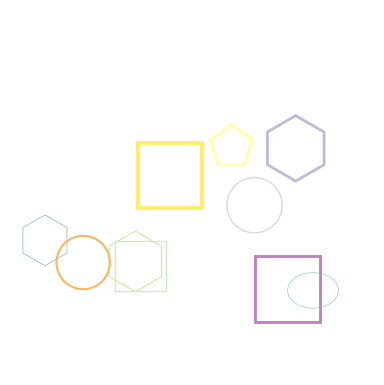[{"shape": "oval", "thickness": 0.5, "radius": 0.33, "center": [0.813, 0.246]}, {"shape": "pentagon", "thickness": 2.5, "radius": 0.29, "center": [0.601, 0.619]}, {"shape": "hexagon", "thickness": 2, "radius": 0.42, "center": [0.768, 0.615]}, {"shape": "hexagon", "thickness": 0.5, "radius": 0.33, "center": [0.117, 0.376]}, {"shape": "circle", "thickness": 1.5, "radius": 0.35, "center": [0.216, 0.318]}, {"shape": "hexagon", "thickness": 0.5, "radius": 0.39, "center": [0.352, 0.321]}, {"shape": "circle", "thickness": 1, "radius": 0.36, "center": [0.661, 0.467]}, {"shape": "square", "thickness": 2, "radius": 0.43, "center": [0.747, 0.249]}, {"shape": "square", "thickness": 1, "radius": 0.33, "center": [0.365, 0.309]}, {"shape": "square", "thickness": 3, "radius": 0.42, "center": [0.442, 0.544]}]